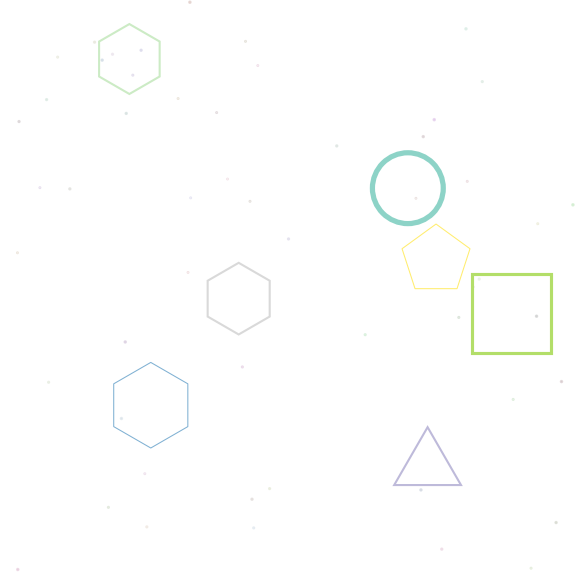[{"shape": "circle", "thickness": 2.5, "radius": 0.31, "center": [0.706, 0.673]}, {"shape": "triangle", "thickness": 1, "radius": 0.33, "center": [0.74, 0.193]}, {"shape": "hexagon", "thickness": 0.5, "radius": 0.37, "center": [0.261, 0.297]}, {"shape": "square", "thickness": 1.5, "radius": 0.34, "center": [0.885, 0.457]}, {"shape": "hexagon", "thickness": 1, "radius": 0.31, "center": [0.413, 0.482]}, {"shape": "hexagon", "thickness": 1, "radius": 0.3, "center": [0.224, 0.897]}, {"shape": "pentagon", "thickness": 0.5, "radius": 0.31, "center": [0.755, 0.549]}]